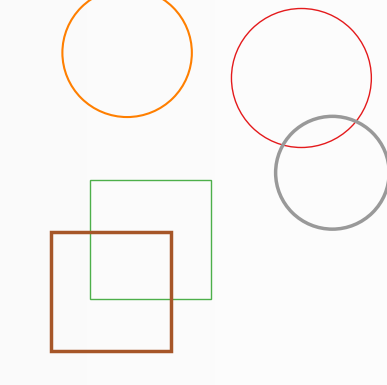[{"shape": "circle", "thickness": 1, "radius": 0.9, "center": [0.778, 0.797]}, {"shape": "square", "thickness": 1, "radius": 0.78, "center": [0.388, 0.378]}, {"shape": "circle", "thickness": 1.5, "radius": 0.84, "center": [0.328, 0.863]}, {"shape": "square", "thickness": 2.5, "radius": 0.77, "center": [0.286, 0.243]}, {"shape": "circle", "thickness": 2.5, "radius": 0.73, "center": [0.858, 0.551]}]